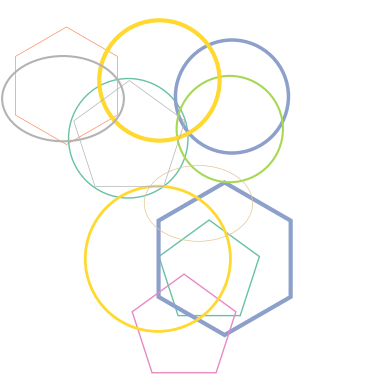[{"shape": "circle", "thickness": 1, "radius": 0.78, "center": [0.333, 0.641]}, {"shape": "pentagon", "thickness": 1, "radius": 0.69, "center": [0.543, 0.291]}, {"shape": "hexagon", "thickness": 0.5, "radius": 0.76, "center": [0.173, 0.777]}, {"shape": "hexagon", "thickness": 3, "radius": 0.99, "center": [0.583, 0.328]}, {"shape": "circle", "thickness": 2.5, "radius": 0.73, "center": [0.602, 0.749]}, {"shape": "pentagon", "thickness": 1, "radius": 0.71, "center": [0.478, 0.146]}, {"shape": "circle", "thickness": 1.5, "radius": 0.69, "center": [0.597, 0.665]}, {"shape": "circle", "thickness": 3, "radius": 0.78, "center": [0.414, 0.791]}, {"shape": "circle", "thickness": 2, "radius": 0.94, "center": [0.41, 0.328]}, {"shape": "oval", "thickness": 0.5, "radius": 0.7, "center": [0.515, 0.472]}, {"shape": "oval", "thickness": 1.5, "radius": 0.79, "center": [0.164, 0.744]}, {"shape": "pentagon", "thickness": 0.5, "radius": 0.76, "center": [0.336, 0.639]}]